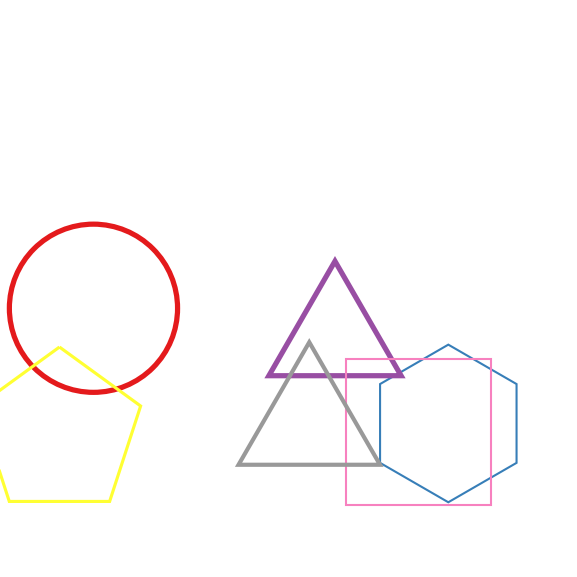[{"shape": "circle", "thickness": 2.5, "radius": 0.73, "center": [0.162, 0.465]}, {"shape": "hexagon", "thickness": 1, "radius": 0.68, "center": [0.776, 0.266]}, {"shape": "triangle", "thickness": 2.5, "radius": 0.66, "center": [0.58, 0.415]}, {"shape": "pentagon", "thickness": 1.5, "radius": 0.74, "center": [0.103, 0.25]}, {"shape": "square", "thickness": 1, "radius": 0.63, "center": [0.725, 0.251]}, {"shape": "triangle", "thickness": 2, "radius": 0.71, "center": [0.536, 0.265]}]